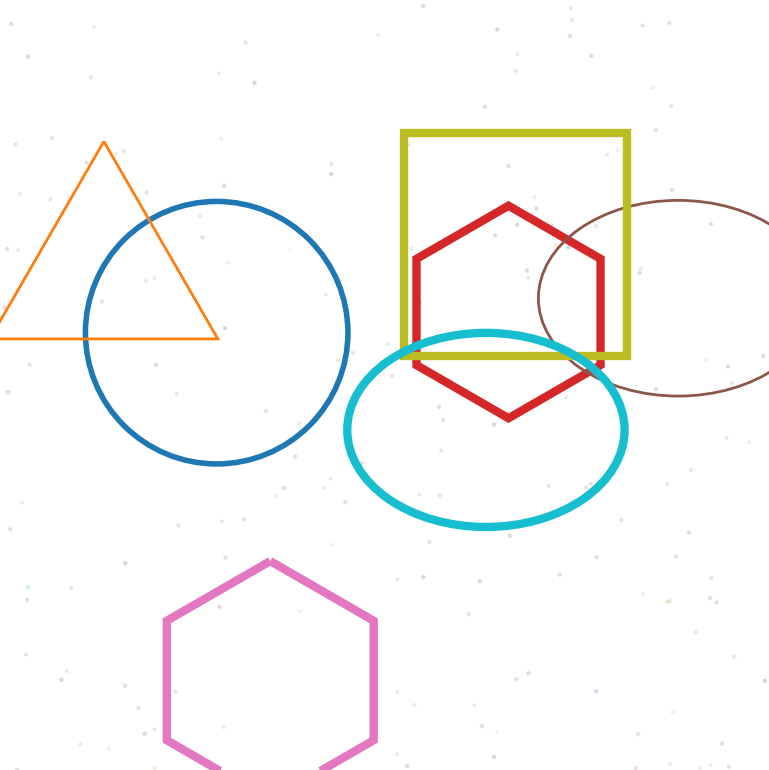[{"shape": "circle", "thickness": 2, "radius": 0.85, "center": [0.281, 0.568]}, {"shape": "triangle", "thickness": 1, "radius": 0.85, "center": [0.135, 0.645]}, {"shape": "hexagon", "thickness": 3, "radius": 0.69, "center": [0.66, 0.595]}, {"shape": "oval", "thickness": 1, "radius": 0.91, "center": [0.881, 0.613]}, {"shape": "hexagon", "thickness": 3, "radius": 0.78, "center": [0.351, 0.116]}, {"shape": "square", "thickness": 3, "radius": 0.72, "center": [0.669, 0.683]}, {"shape": "oval", "thickness": 3, "radius": 0.9, "center": [0.631, 0.442]}]